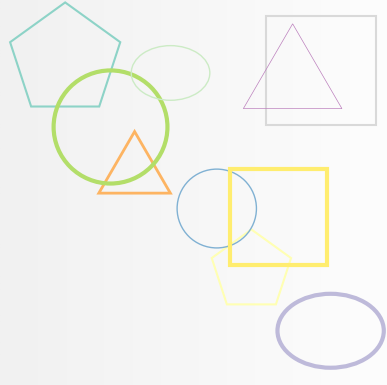[{"shape": "pentagon", "thickness": 1.5, "radius": 0.75, "center": [0.168, 0.844]}, {"shape": "pentagon", "thickness": 1.5, "radius": 0.54, "center": [0.649, 0.296]}, {"shape": "oval", "thickness": 3, "radius": 0.69, "center": [0.853, 0.141]}, {"shape": "circle", "thickness": 1, "radius": 0.51, "center": [0.559, 0.458]}, {"shape": "triangle", "thickness": 2, "radius": 0.53, "center": [0.347, 0.552]}, {"shape": "circle", "thickness": 3, "radius": 0.73, "center": [0.285, 0.67]}, {"shape": "square", "thickness": 1.5, "radius": 0.71, "center": [0.828, 0.816]}, {"shape": "triangle", "thickness": 0.5, "radius": 0.73, "center": [0.755, 0.791]}, {"shape": "oval", "thickness": 1, "radius": 0.51, "center": [0.44, 0.81]}, {"shape": "square", "thickness": 3, "radius": 0.62, "center": [0.719, 0.437]}]